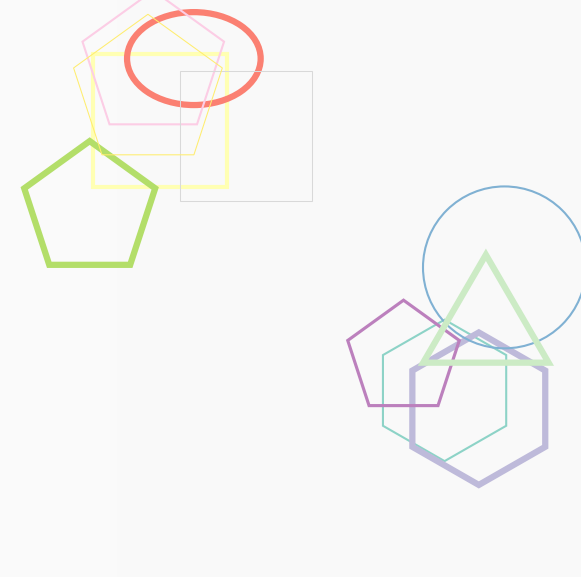[{"shape": "hexagon", "thickness": 1, "radius": 0.61, "center": [0.765, 0.323]}, {"shape": "square", "thickness": 2, "radius": 0.58, "center": [0.275, 0.791]}, {"shape": "hexagon", "thickness": 3, "radius": 0.66, "center": [0.824, 0.291]}, {"shape": "oval", "thickness": 3, "radius": 0.57, "center": [0.334, 0.898]}, {"shape": "circle", "thickness": 1, "radius": 0.7, "center": [0.868, 0.536]}, {"shape": "pentagon", "thickness": 3, "radius": 0.59, "center": [0.154, 0.636]}, {"shape": "pentagon", "thickness": 1, "radius": 0.64, "center": [0.264, 0.887]}, {"shape": "square", "thickness": 0.5, "radius": 0.57, "center": [0.424, 0.763]}, {"shape": "pentagon", "thickness": 1.5, "radius": 0.5, "center": [0.694, 0.378]}, {"shape": "triangle", "thickness": 3, "radius": 0.62, "center": [0.836, 0.433]}, {"shape": "pentagon", "thickness": 0.5, "radius": 0.67, "center": [0.255, 0.84]}]